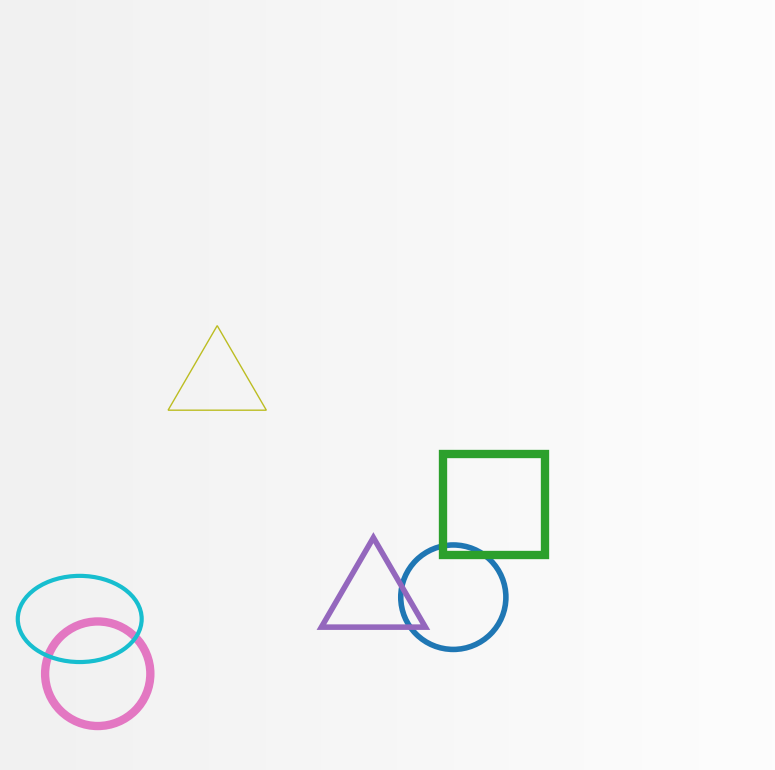[{"shape": "circle", "thickness": 2, "radius": 0.34, "center": [0.585, 0.224]}, {"shape": "square", "thickness": 3, "radius": 0.33, "center": [0.637, 0.345]}, {"shape": "triangle", "thickness": 2, "radius": 0.39, "center": [0.482, 0.224]}, {"shape": "circle", "thickness": 3, "radius": 0.34, "center": [0.126, 0.125]}, {"shape": "triangle", "thickness": 0.5, "radius": 0.37, "center": [0.28, 0.504]}, {"shape": "oval", "thickness": 1.5, "radius": 0.4, "center": [0.103, 0.196]}]